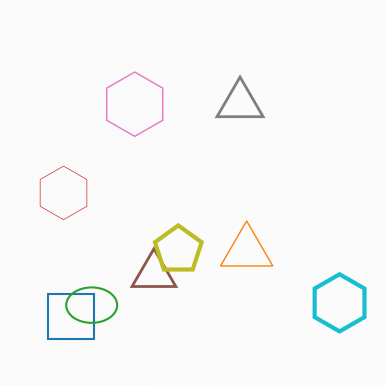[{"shape": "square", "thickness": 1.5, "radius": 0.29, "center": [0.183, 0.177]}, {"shape": "triangle", "thickness": 1, "radius": 0.39, "center": [0.637, 0.348]}, {"shape": "oval", "thickness": 1.5, "radius": 0.33, "center": [0.237, 0.207]}, {"shape": "hexagon", "thickness": 0.5, "radius": 0.35, "center": [0.164, 0.499]}, {"shape": "triangle", "thickness": 2, "radius": 0.33, "center": [0.397, 0.288]}, {"shape": "hexagon", "thickness": 1, "radius": 0.42, "center": [0.348, 0.729]}, {"shape": "triangle", "thickness": 2, "radius": 0.34, "center": [0.619, 0.731]}, {"shape": "pentagon", "thickness": 3, "radius": 0.32, "center": [0.46, 0.351]}, {"shape": "hexagon", "thickness": 3, "radius": 0.37, "center": [0.876, 0.213]}]